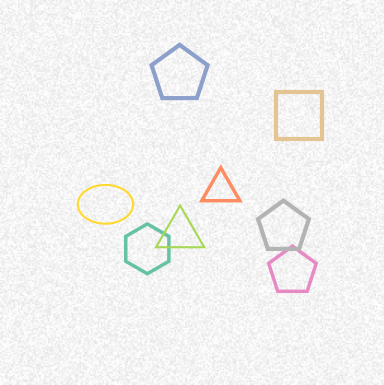[{"shape": "hexagon", "thickness": 2.5, "radius": 0.32, "center": [0.383, 0.354]}, {"shape": "triangle", "thickness": 2.5, "radius": 0.29, "center": [0.573, 0.507]}, {"shape": "pentagon", "thickness": 3, "radius": 0.38, "center": [0.466, 0.807]}, {"shape": "pentagon", "thickness": 2.5, "radius": 0.32, "center": [0.76, 0.296]}, {"shape": "triangle", "thickness": 1.5, "radius": 0.36, "center": [0.468, 0.394]}, {"shape": "oval", "thickness": 1.5, "radius": 0.36, "center": [0.274, 0.469]}, {"shape": "square", "thickness": 3, "radius": 0.3, "center": [0.776, 0.7]}, {"shape": "pentagon", "thickness": 3, "radius": 0.35, "center": [0.736, 0.41]}]